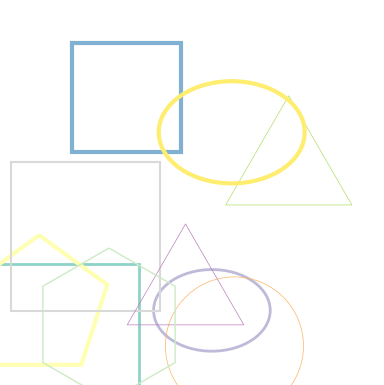[{"shape": "square", "thickness": 2, "radius": 0.99, "center": [0.162, 0.118]}, {"shape": "pentagon", "thickness": 3, "radius": 0.93, "center": [0.102, 0.203]}, {"shape": "oval", "thickness": 2, "radius": 0.76, "center": [0.55, 0.194]}, {"shape": "square", "thickness": 3, "radius": 0.71, "center": [0.329, 0.748]}, {"shape": "circle", "thickness": 0.5, "radius": 0.9, "center": [0.609, 0.102]}, {"shape": "triangle", "thickness": 0.5, "radius": 0.95, "center": [0.75, 0.562]}, {"shape": "square", "thickness": 1.5, "radius": 0.97, "center": [0.223, 0.386]}, {"shape": "triangle", "thickness": 0.5, "radius": 0.87, "center": [0.482, 0.244]}, {"shape": "hexagon", "thickness": 1, "radius": 0.99, "center": [0.283, 0.157]}, {"shape": "oval", "thickness": 3, "radius": 0.95, "center": [0.602, 0.656]}]